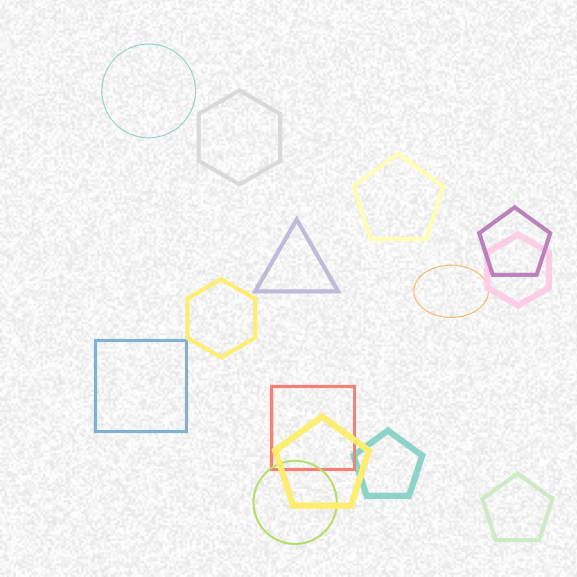[{"shape": "circle", "thickness": 0.5, "radius": 0.41, "center": [0.257, 0.842]}, {"shape": "pentagon", "thickness": 3, "radius": 0.31, "center": [0.672, 0.191]}, {"shape": "pentagon", "thickness": 2, "radius": 0.41, "center": [0.69, 0.651]}, {"shape": "triangle", "thickness": 2, "radius": 0.41, "center": [0.514, 0.536]}, {"shape": "square", "thickness": 1.5, "radius": 0.36, "center": [0.54, 0.258]}, {"shape": "square", "thickness": 1.5, "radius": 0.39, "center": [0.243, 0.331]}, {"shape": "oval", "thickness": 0.5, "radius": 0.32, "center": [0.781, 0.495]}, {"shape": "circle", "thickness": 1, "radius": 0.36, "center": [0.511, 0.129]}, {"shape": "hexagon", "thickness": 3, "radius": 0.31, "center": [0.897, 0.532]}, {"shape": "hexagon", "thickness": 2, "radius": 0.41, "center": [0.415, 0.761]}, {"shape": "pentagon", "thickness": 2, "radius": 0.32, "center": [0.891, 0.575]}, {"shape": "pentagon", "thickness": 2, "radius": 0.32, "center": [0.896, 0.115]}, {"shape": "hexagon", "thickness": 2, "radius": 0.34, "center": [0.383, 0.448]}, {"shape": "pentagon", "thickness": 3, "radius": 0.43, "center": [0.558, 0.193]}]